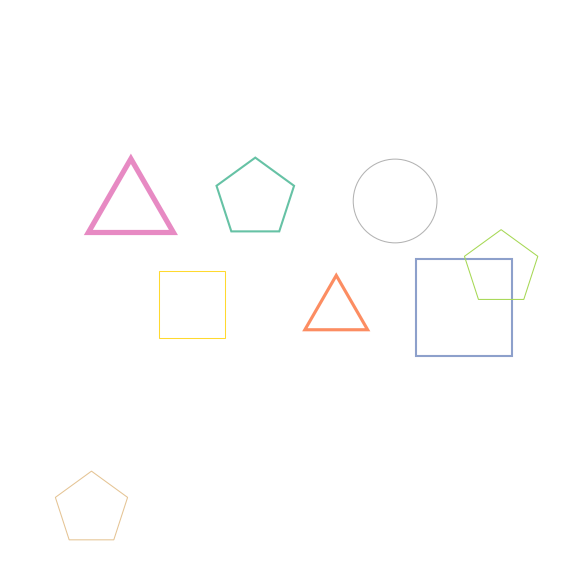[{"shape": "pentagon", "thickness": 1, "radius": 0.35, "center": [0.442, 0.656]}, {"shape": "triangle", "thickness": 1.5, "radius": 0.31, "center": [0.582, 0.459]}, {"shape": "square", "thickness": 1, "radius": 0.42, "center": [0.804, 0.467]}, {"shape": "triangle", "thickness": 2.5, "radius": 0.43, "center": [0.227, 0.639]}, {"shape": "pentagon", "thickness": 0.5, "radius": 0.33, "center": [0.868, 0.535]}, {"shape": "square", "thickness": 0.5, "radius": 0.29, "center": [0.332, 0.471]}, {"shape": "pentagon", "thickness": 0.5, "radius": 0.33, "center": [0.158, 0.118]}, {"shape": "circle", "thickness": 0.5, "radius": 0.36, "center": [0.684, 0.651]}]